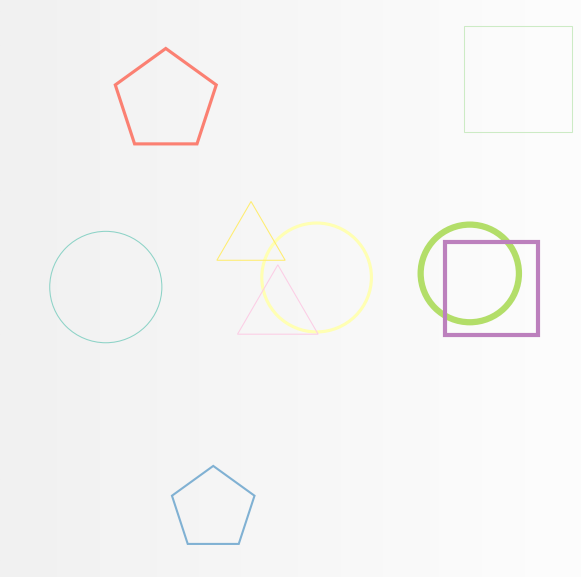[{"shape": "circle", "thickness": 0.5, "radius": 0.48, "center": [0.182, 0.502]}, {"shape": "circle", "thickness": 1.5, "radius": 0.47, "center": [0.545, 0.519]}, {"shape": "pentagon", "thickness": 1.5, "radius": 0.46, "center": [0.285, 0.824]}, {"shape": "pentagon", "thickness": 1, "radius": 0.37, "center": [0.367, 0.118]}, {"shape": "circle", "thickness": 3, "radius": 0.42, "center": [0.808, 0.526]}, {"shape": "triangle", "thickness": 0.5, "radius": 0.4, "center": [0.478, 0.46]}, {"shape": "square", "thickness": 2, "radius": 0.4, "center": [0.846, 0.5]}, {"shape": "square", "thickness": 0.5, "radius": 0.46, "center": [0.891, 0.862]}, {"shape": "triangle", "thickness": 0.5, "radius": 0.34, "center": [0.432, 0.582]}]